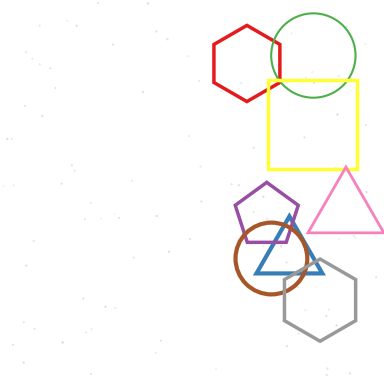[{"shape": "hexagon", "thickness": 2.5, "radius": 0.49, "center": [0.641, 0.835]}, {"shape": "triangle", "thickness": 3, "radius": 0.49, "center": [0.752, 0.339]}, {"shape": "circle", "thickness": 1.5, "radius": 0.55, "center": [0.814, 0.856]}, {"shape": "pentagon", "thickness": 2.5, "radius": 0.43, "center": [0.693, 0.44]}, {"shape": "square", "thickness": 2.5, "radius": 0.57, "center": [0.812, 0.676]}, {"shape": "circle", "thickness": 3, "radius": 0.47, "center": [0.705, 0.329]}, {"shape": "triangle", "thickness": 2, "radius": 0.57, "center": [0.899, 0.452]}, {"shape": "hexagon", "thickness": 2.5, "radius": 0.53, "center": [0.831, 0.22]}]